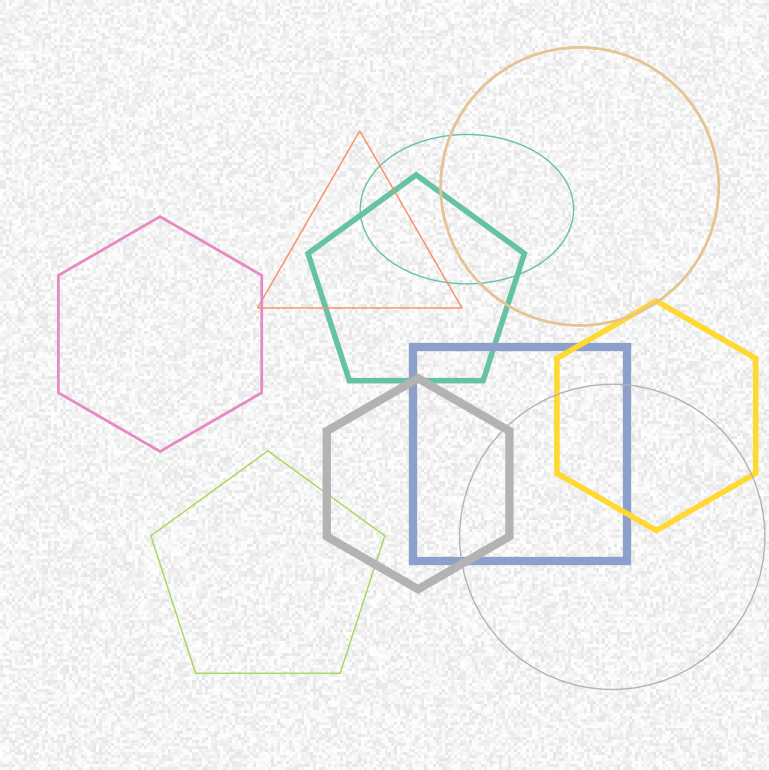[{"shape": "pentagon", "thickness": 2, "radius": 0.74, "center": [0.541, 0.625]}, {"shape": "oval", "thickness": 0.5, "radius": 0.69, "center": [0.606, 0.728]}, {"shape": "triangle", "thickness": 0.5, "radius": 0.77, "center": [0.467, 0.677]}, {"shape": "square", "thickness": 3, "radius": 0.69, "center": [0.676, 0.41]}, {"shape": "hexagon", "thickness": 1, "radius": 0.76, "center": [0.208, 0.566]}, {"shape": "pentagon", "thickness": 0.5, "radius": 0.8, "center": [0.348, 0.255]}, {"shape": "hexagon", "thickness": 2, "radius": 0.75, "center": [0.852, 0.46]}, {"shape": "circle", "thickness": 1, "radius": 0.9, "center": [0.753, 0.758]}, {"shape": "circle", "thickness": 0.5, "radius": 0.99, "center": [0.795, 0.303]}, {"shape": "hexagon", "thickness": 3, "radius": 0.68, "center": [0.543, 0.372]}]